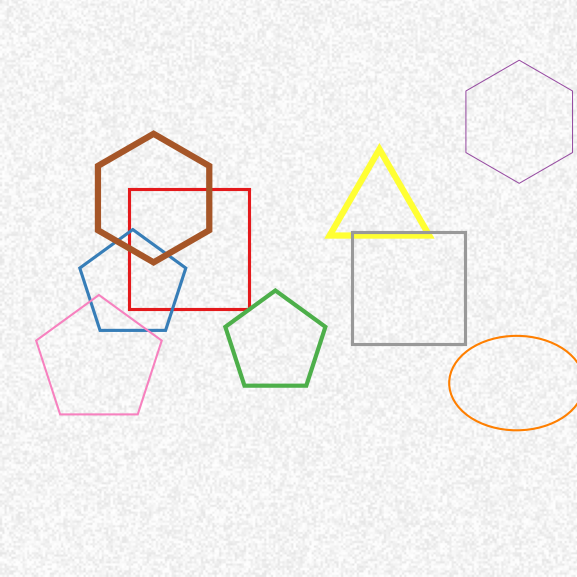[{"shape": "square", "thickness": 1.5, "radius": 0.52, "center": [0.327, 0.568]}, {"shape": "pentagon", "thickness": 1.5, "radius": 0.48, "center": [0.23, 0.505]}, {"shape": "pentagon", "thickness": 2, "radius": 0.46, "center": [0.477, 0.405]}, {"shape": "hexagon", "thickness": 0.5, "radius": 0.53, "center": [0.899, 0.788]}, {"shape": "oval", "thickness": 1, "radius": 0.58, "center": [0.895, 0.336]}, {"shape": "triangle", "thickness": 3, "radius": 0.5, "center": [0.657, 0.641]}, {"shape": "hexagon", "thickness": 3, "radius": 0.56, "center": [0.266, 0.656]}, {"shape": "pentagon", "thickness": 1, "radius": 0.57, "center": [0.171, 0.374]}, {"shape": "square", "thickness": 1.5, "radius": 0.49, "center": [0.708, 0.501]}]